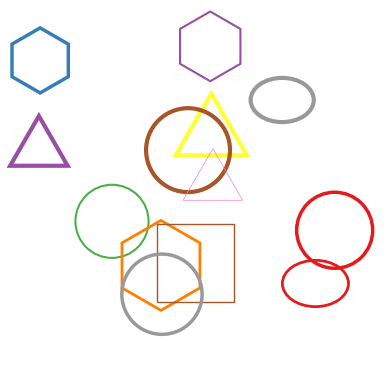[{"shape": "oval", "thickness": 2, "radius": 0.43, "center": [0.819, 0.264]}, {"shape": "circle", "thickness": 2.5, "radius": 0.49, "center": [0.869, 0.402]}, {"shape": "hexagon", "thickness": 2.5, "radius": 0.42, "center": [0.104, 0.843]}, {"shape": "circle", "thickness": 1.5, "radius": 0.47, "center": [0.291, 0.425]}, {"shape": "hexagon", "thickness": 1.5, "radius": 0.45, "center": [0.546, 0.88]}, {"shape": "triangle", "thickness": 3, "radius": 0.43, "center": [0.101, 0.613]}, {"shape": "hexagon", "thickness": 2, "radius": 0.58, "center": [0.418, 0.311]}, {"shape": "triangle", "thickness": 3, "radius": 0.53, "center": [0.549, 0.65]}, {"shape": "circle", "thickness": 3, "radius": 0.55, "center": [0.488, 0.61]}, {"shape": "square", "thickness": 1, "radius": 0.5, "center": [0.508, 0.317]}, {"shape": "triangle", "thickness": 0.5, "radius": 0.45, "center": [0.553, 0.525]}, {"shape": "circle", "thickness": 2.5, "radius": 0.52, "center": [0.421, 0.236]}, {"shape": "oval", "thickness": 3, "radius": 0.41, "center": [0.733, 0.74]}]